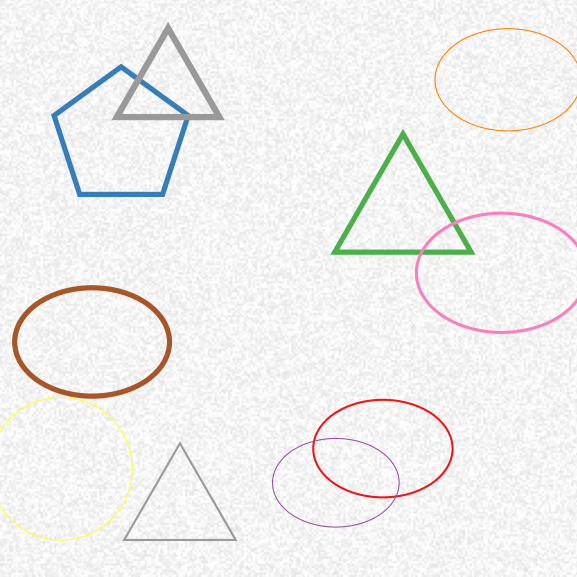[{"shape": "oval", "thickness": 1, "radius": 0.6, "center": [0.663, 0.222]}, {"shape": "pentagon", "thickness": 2.5, "radius": 0.61, "center": [0.21, 0.761]}, {"shape": "triangle", "thickness": 2.5, "radius": 0.68, "center": [0.698, 0.631]}, {"shape": "oval", "thickness": 0.5, "radius": 0.55, "center": [0.582, 0.163]}, {"shape": "oval", "thickness": 0.5, "radius": 0.63, "center": [0.88, 0.861]}, {"shape": "circle", "thickness": 0.5, "radius": 0.62, "center": [0.105, 0.187]}, {"shape": "oval", "thickness": 2.5, "radius": 0.67, "center": [0.16, 0.407]}, {"shape": "oval", "thickness": 1.5, "radius": 0.74, "center": [0.869, 0.527]}, {"shape": "triangle", "thickness": 1, "radius": 0.56, "center": [0.312, 0.12]}, {"shape": "triangle", "thickness": 3, "radius": 0.51, "center": [0.291, 0.848]}]